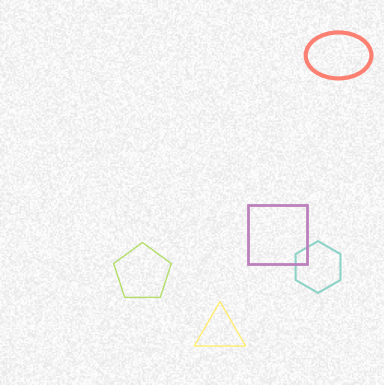[{"shape": "hexagon", "thickness": 1.5, "radius": 0.34, "center": [0.826, 0.306]}, {"shape": "oval", "thickness": 3, "radius": 0.43, "center": [0.879, 0.856]}, {"shape": "pentagon", "thickness": 1, "radius": 0.39, "center": [0.37, 0.291]}, {"shape": "square", "thickness": 2, "radius": 0.38, "center": [0.72, 0.39]}, {"shape": "triangle", "thickness": 1, "radius": 0.39, "center": [0.571, 0.14]}]